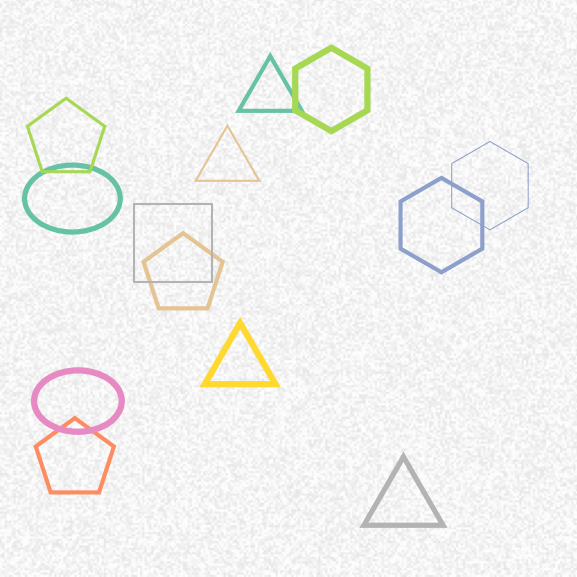[{"shape": "oval", "thickness": 2.5, "radius": 0.41, "center": [0.125, 0.655]}, {"shape": "triangle", "thickness": 2, "radius": 0.32, "center": [0.468, 0.839]}, {"shape": "pentagon", "thickness": 2, "radius": 0.36, "center": [0.13, 0.204]}, {"shape": "hexagon", "thickness": 2, "radius": 0.41, "center": [0.764, 0.609]}, {"shape": "hexagon", "thickness": 0.5, "radius": 0.38, "center": [0.848, 0.678]}, {"shape": "oval", "thickness": 3, "radius": 0.38, "center": [0.135, 0.305]}, {"shape": "hexagon", "thickness": 3, "radius": 0.36, "center": [0.574, 0.844]}, {"shape": "pentagon", "thickness": 1.5, "radius": 0.35, "center": [0.114, 0.759]}, {"shape": "triangle", "thickness": 3, "radius": 0.35, "center": [0.416, 0.369]}, {"shape": "pentagon", "thickness": 2, "radius": 0.36, "center": [0.317, 0.523]}, {"shape": "triangle", "thickness": 1, "radius": 0.32, "center": [0.394, 0.718]}, {"shape": "triangle", "thickness": 2.5, "radius": 0.4, "center": [0.699, 0.129]}, {"shape": "square", "thickness": 1, "radius": 0.34, "center": [0.299, 0.579]}]